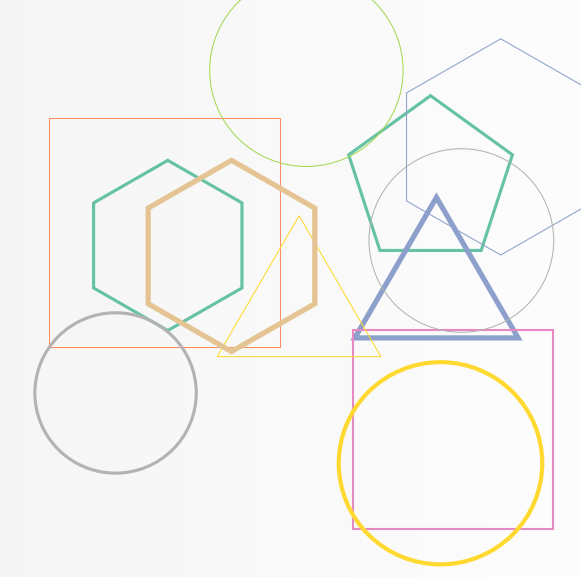[{"shape": "pentagon", "thickness": 1.5, "radius": 0.74, "center": [0.741, 0.685]}, {"shape": "hexagon", "thickness": 1.5, "radius": 0.74, "center": [0.289, 0.574]}, {"shape": "square", "thickness": 0.5, "radius": 0.99, "center": [0.283, 0.596]}, {"shape": "hexagon", "thickness": 0.5, "radius": 0.94, "center": [0.862, 0.745]}, {"shape": "triangle", "thickness": 2.5, "radius": 0.81, "center": [0.751, 0.495]}, {"shape": "square", "thickness": 1, "radius": 0.86, "center": [0.779, 0.255]}, {"shape": "circle", "thickness": 0.5, "radius": 0.83, "center": [0.527, 0.877]}, {"shape": "circle", "thickness": 2, "radius": 0.88, "center": [0.758, 0.197]}, {"shape": "triangle", "thickness": 0.5, "radius": 0.81, "center": [0.514, 0.463]}, {"shape": "hexagon", "thickness": 2.5, "radius": 0.83, "center": [0.398, 0.556]}, {"shape": "circle", "thickness": 0.5, "radius": 0.79, "center": [0.794, 0.583]}, {"shape": "circle", "thickness": 1.5, "radius": 0.69, "center": [0.199, 0.319]}]